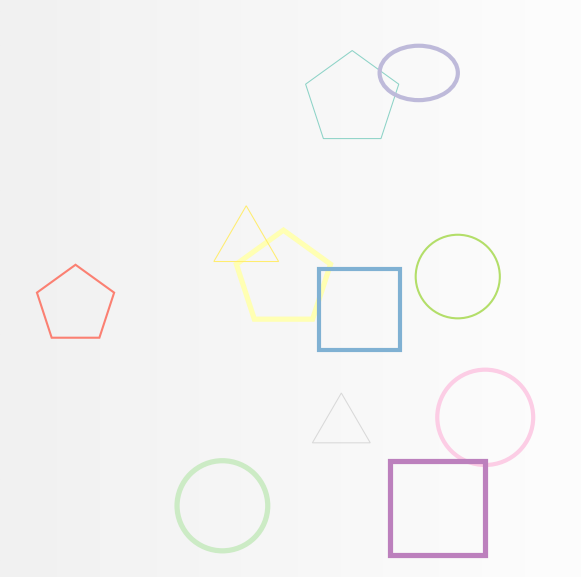[{"shape": "pentagon", "thickness": 0.5, "radius": 0.42, "center": [0.606, 0.827]}, {"shape": "pentagon", "thickness": 2.5, "radius": 0.43, "center": [0.488, 0.515]}, {"shape": "oval", "thickness": 2, "radius": 0.34, "center": [0.72, 0.873]}, {"shape": "pentagon", "thickness": 1, "radius": 0.35, "center": [0.13, 0.471]}, {"shape": "square", "thickness": 2, "radius": 0.35, "center": [0.618, 0.463]}, {"shape": "circle", "thickness": 1, "radius": 0.36, "center": [0.788, 0.52]}, {"shape": "circle", "thickness": 2, "radius": 0.41, "center": [0.835, 0.276]}, {"shape": "triangle", "thickness": 0.5, "radius": 0.29, "center": [0.587, 0.261]}, {"shape": "square", "thickness": 2.5, "radius": 0.41, "center": [0.753, 0.119]}, {"shape": "circle", "thickness": 2.5, "radius": 0.39, "center": [0.383, 0.123]}, {"shape": "triangle", "thickness": 0.5, "radius": 0.32, "center": [0.424, 0.578]}]